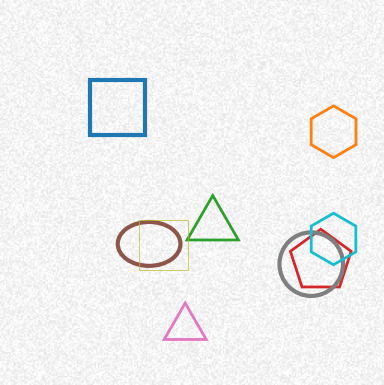[{"shape": "square", "thickness": 3, "radius": 0.36, "center": [0.306, 0.72]}, {"shape": "hexagon", "thickness": 2, "radius": 0.34, "center": [0.866, 0.658]}, {"shape": "triangle", "thickness": 2, "radius": 0.39, "center": [0.553, 0.415]}, {"shape": "pentagon", "thickness": 2, "radius": 0.41, "center": [0.833, 0.322]}, {"shape": "oval", "thickness": 3, "radius": 0.41, "center": [0.387, 0.366]}, {"shape": "triangle", "thickness": 2, "radius": 0.31, "center": [0.481, 0.15]}, {"shape": "circle", "thickness": 3, "radius": 0.41, "center": [0.808, 0.314]}, {"shape": "square", "thickness": 0.5, "radius": 0.32, "center": [0.424, 0.363]}, {"shape": "hexagon", "thickness": 2, "radius": 0.33, "center": [0.866, 0.379]}]